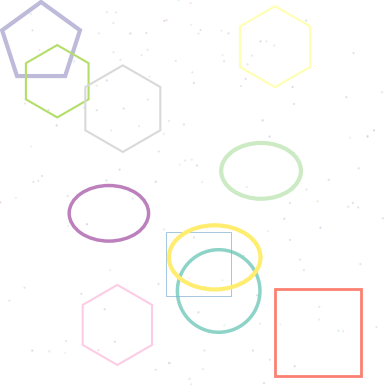[{"shape": "circle", "thickness": 2.5, "radius": 0.54, "center": [0.568, 0.244]}, {"shape": "hexagon", "thickness": 1.5, "radius": 0.53, "center": [0.714, 0.879]}, {"shape": "pentagon", "thickness": 3, "radius": 0.53, "center": [0.107, 0.888]}, {"shape": "square", "thickness": 2, "radius": 0.56, "center": [0.826, 0.136]}, {"shape": "square", "thickness": 0.5, "radius": 0.42, "center": [0.515, 0.313]}, {"shape": "hexagon", "thickness": 1.5, "radius": 0.47, "center": [0.149, 0.789]}, {"shape": "hexagon", "thickness": 1.5, "radius": 0.52, "center": [0.305, 0.156]}, {"shape": "hexagon", "thickness": 1.5, "radius": 0.56, "center": [0.319, 0.718]}, {"shape": "oval", "thickness": 2.5, "radius": 0.52, "center": [0.283, 0.446]}, {"shape": "oval", "thickness": 3, "radius": 0.52, "center": [0.678, 0.556]}, {"shape": "oval", "thickness": 3, "radius": 0.59, "center": [0.558, 0.331]}]